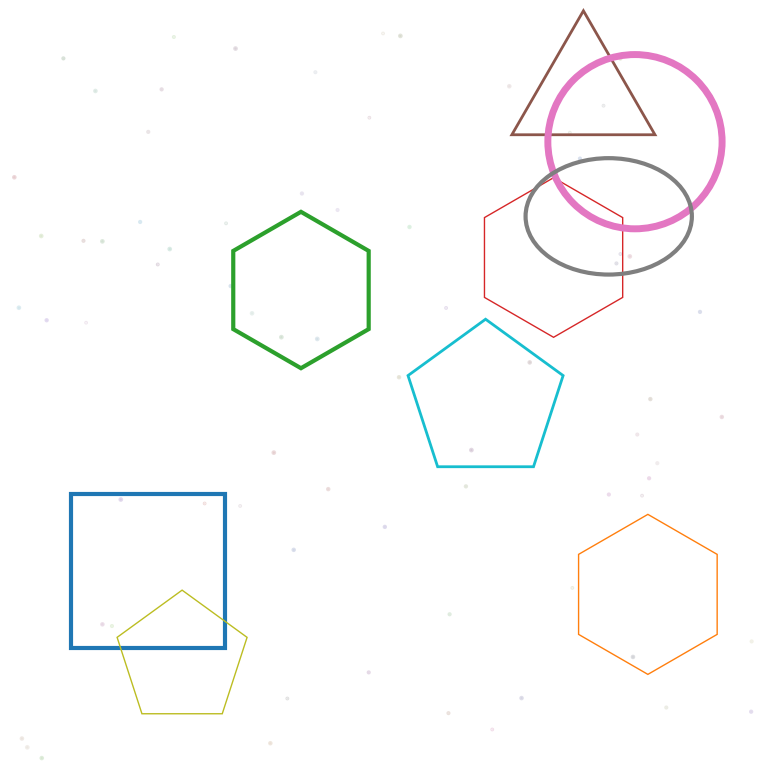[{"shape": "square", "thickness": 1.5, "radius": 0.5, "center": [0.192, 0.259]}, {"shape": "hexagon", "thickness": 0.5, "radius": 0.52, "center": [0.841, 0.228]}, {"shape": "hexagon", "thickness": 1.5, "radius": 0.51, "center": [0.391, 0.623]}, {"shape": "hexagon", "thickness": 0.5, "radius": 0.52, "center": [0.719, 0.666]}, {"shape": "triangle", "thickness": 1, "radius": 0.54, "center": [0.758, 0.879]}, {"shape": "circle", "thickness": 2.5, "radius": 0.57, "center": [0.825, 0.816]}, {"shape": "oval", "thickness": 1.5, "radius": 0.54, "center": [0.791, 0.719]}, {"shape": "pentagon", "thickness": 0.5, "radius": 0.44, "center": [0.236, 0.145]}, {"shape": "pentagon", "thickness": 1, "radius": 0.53, "center": [0.631, 0.48]}]